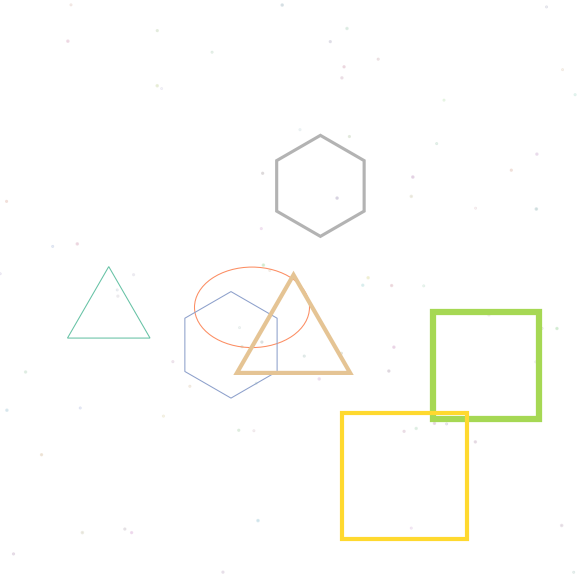[{"shape": "triangle", "thickness": 0.5, "radius": 0.41, "center": [0.188, 0.455]}, {"shape": "oval", "thickness": 0.5, "radius": 0.5, "center": [0.436, 0.467]}, {"shape": "hexagon", "thickness": 0.5, "radius": 0.46, "center": [0.4, 0.402]}, {"shape": "square", "thickness": 3, "radius": 0.46, "center": [0.842, 0.367]}, {"shape": "square", "thickness": 2, "radius": 0.54, "center": [0.7, 0.174]}, {"shape": "triangle", "thickness": 2, "radius": 0.57, "center": [0.508, 0.41]}, {"shape": "hexagon", "thickness": 1.5, "radius": 0.44, "center": [0.555, 0.677]}]